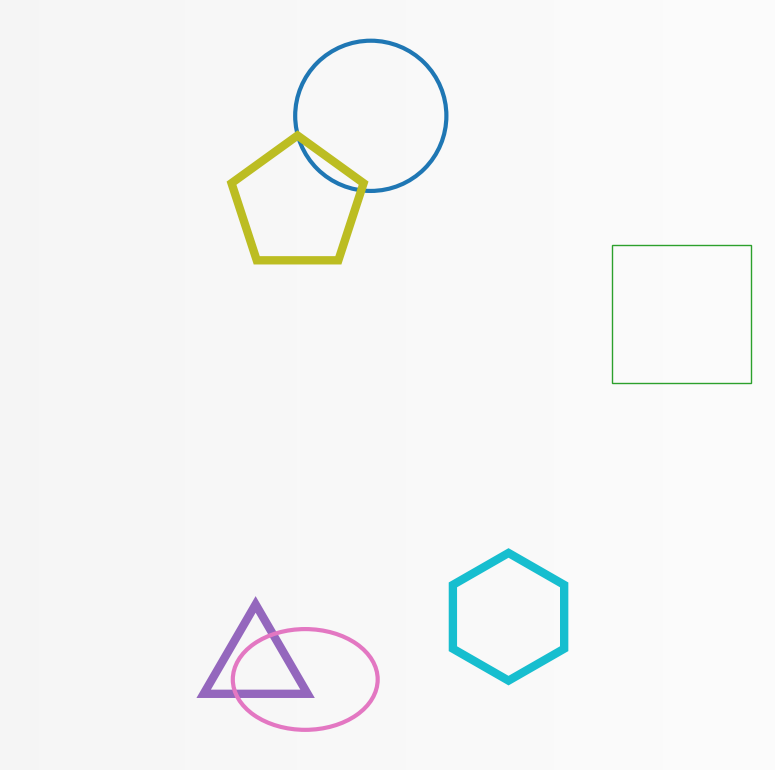[{"shape": "circle", "thickness": 1.5, "radius": 0.49, "center": [0.478, 0.85]}, {"shape": "square", "thickness": 0.5, "radius": 0.45, "center": [0.88, 0.592]}, {"shape": "triangle", "thickness": 3, "radius": 0.39, "center": [0.33, 0.138]}, {"shape": "oval", "thickness": 1.5, "radius": 0.47, "center": [0.394, 0.118]}, {"shape": "pentagon", "thickness": 3, "radius": 0.45, "center": [0.384, 0.734]}, {"shape": "hexagon", "thickness": 3, "radius": 0.41, "center": [0.656, 0.199]}]